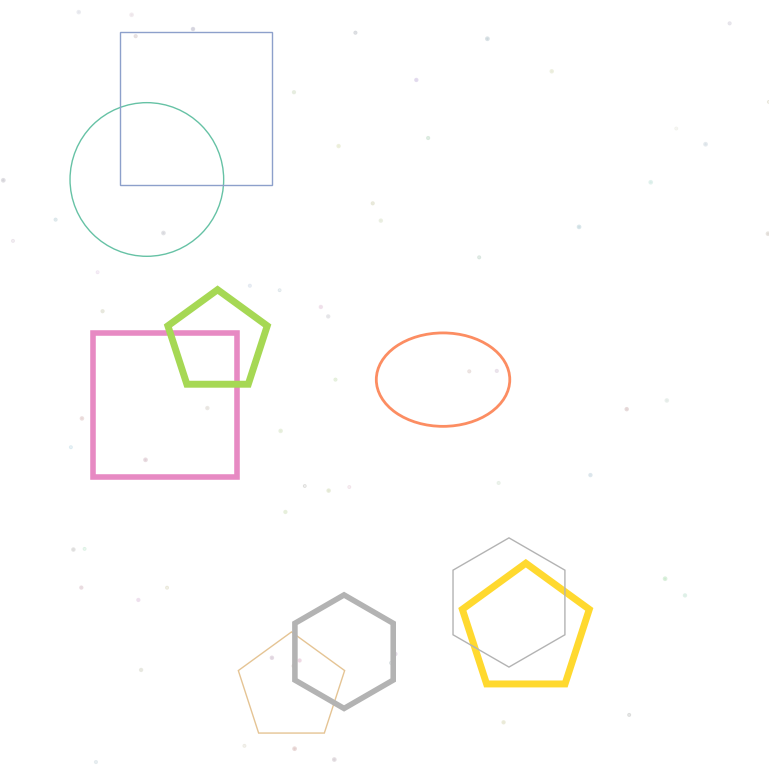[{"shape": "circle", "thickness": 0.5, "radius": 0.5, "center": [0.191, 0.767]}, {"shape": "oval", "thickness": 1, "radius": 0.43, "center": [0.575, 0.507]}, {"shape": "square", "thickness": 0.5, "radius": 0.5, "center": [0.255, 0.859]}, {"shape": "square", "thickness": 2, "radius": 0.47, "center": [0.215, 0.474]}, {"shape": "pentagon", "thickness": 2.5, "radius": 0.34, "center": [0.283, 0.556]}, {"shape": "pentagon", "thickness": 2.5, "radius": 0.43, "center": [0.683, 0.182]}, {"shape": "pentagon", "thickness": 0.5, "radius": 0.36, "center": [0.379, 0.107]}, {"shape": "hexagon", "thickness": 2, "radius": 0.37, "center": [0.447, 0.154]}, {"shape": "hexagon", "thickness": 0.5, "radius": 0.42, "center": [0.661, 0.218]}]